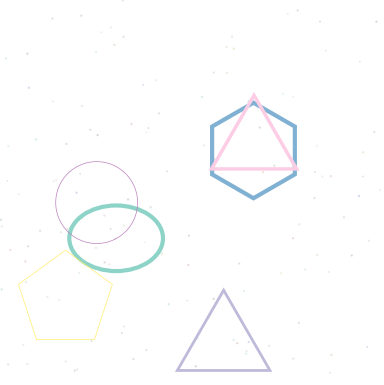[{"shape": "oval", "thickness": 3, "radius": 0.61, "center": [0.302, 0.381]}, {"shape": "triangle", "thickness": 2, "radius": 0.69, "center": [0.581, 0.107]}, {"shape": "hexagon", "thickness": 3, "radius": 0.62, "center": [0.658, 0.609]}, {"shape": "triangle", "thickness": 2.5, "radius": 0.64, "center": [0.66, 0.625]}, {"shape": "circle", "thickness": 0.5, "radius": 0.53, "center": [0.251, 0.474]}, {"shape": "pentagon", "thickness": 0.5, "radius": 0.64, "center": [0.17, 0.222]}]